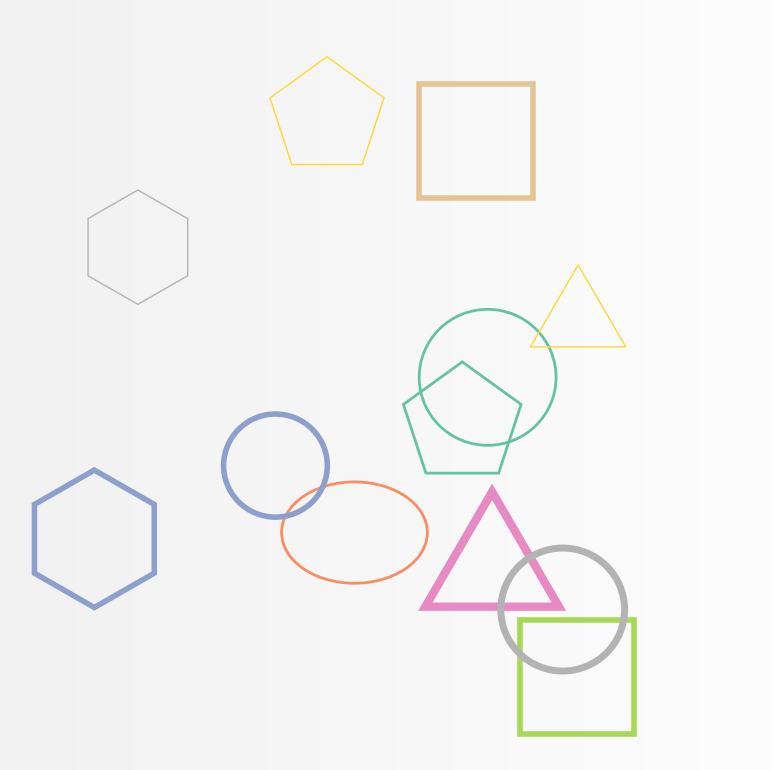[{"shape": "circle", "thickness": 1, "radius": 0.44, "center": [0.629, 0.51]}, {"shape": "pentagon", "thickness": 1, "radius": 0.4, "center": [0.596, 0.45]}, {"shape": "oval", "thickness": 1, "radius": 0.47, "center": [0.457, 0.308]}, {"shape": "circle", "thickness": 2, "radius": 0.33, "center": [0.355, 0.395]}, {"shape": "hexagon", "thickness": 2, "radius": 0.45, "center": [0.122, 0.3]}, {"shape": "triangle", "thickness": 3, "radius": 0.5, "center": [0.635, 0.262]}, {"shape": "square", "thickness": 2, "radius": 0.37, "center": [0.744, 0.12]}, {"shape": "triangle", "thickness": 0.5, "radius": 0.35, "center": [0.746, 0.585]}, {"shape": "pentagon", "thickness": 0.5, "radius": 0.39, "center": [0.422, 0.849]}, {"shape": "square", "thickness": 2, "radius": 0.37, "center": [0.614, 0.817]}, {"shape": "circle", "thickness": 2.5, "radius": 0.4, "center": [0.726, 0.208]}, {"shape": "hexagon", "thickness": 0.5, "radius": 0.37, "center": [0.178, 0.679]}]